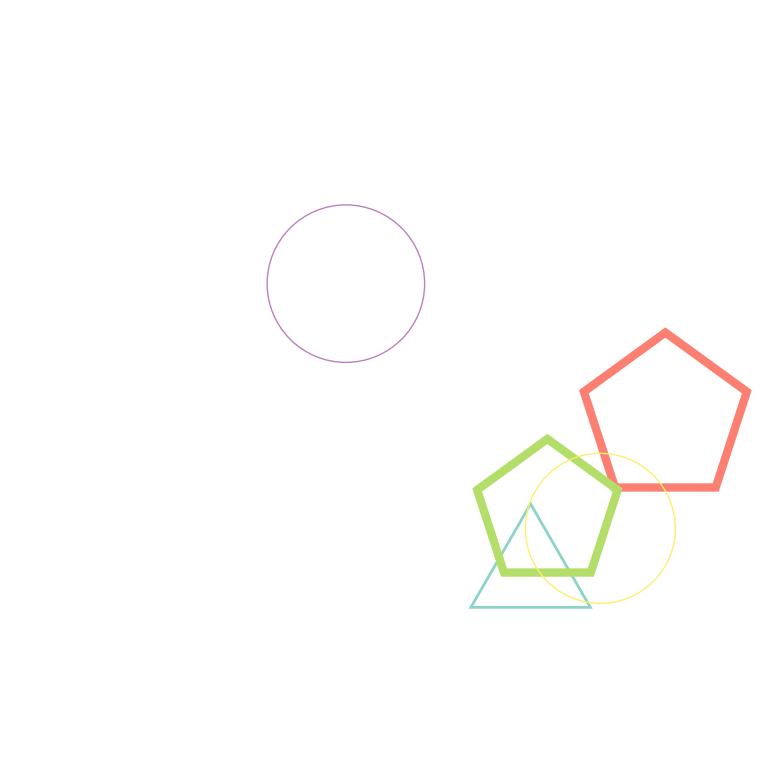[{"shape": "triangle", "thickness": 1, "radius": 0.45, "center": [0.689, 0.256]}, {"shape": "pentagon", "thickness": 3, "radius": 0.56, "center": [0.864, 0.457]}, {"shape": "pentagon", "thickness": 3, "radius": 0.48, "center": [0.711, 0.334]}, {"shape": "circle", "thickness": 0.5, "radius": 0.51, "center": [0.449, 0.632]}, {"shape": "circle", "thickness": 0.5, "radius": 0.49, "center": [0.78, 0.314]}]